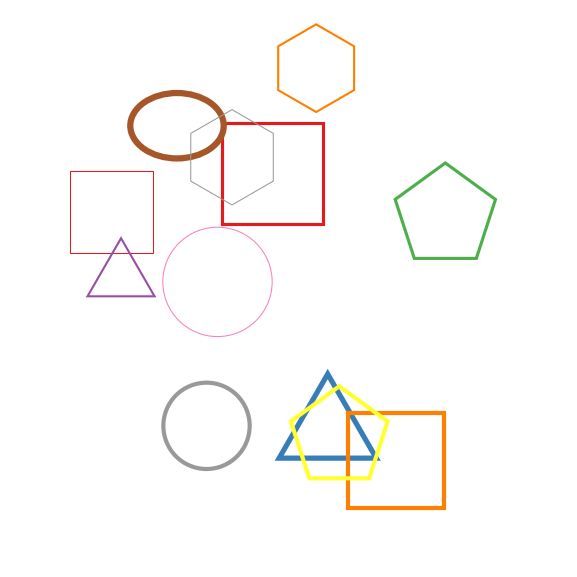[{"shape": "square", "thickness": 0.5, "radius": 0.36, "center": [0.193, 0.632]}, {"shape": "square", "thickness": 1.5, "radius": 0.44, "center": [0.472, 0.699]}, {"shape": "triangle", "thickness": 2.5, "radius": 0.49, "center": [0.567, 0.254]}, {"shape": "pentagon", "thickness": 1.5, "radius": 0.46, "center": [0.771, 0.626]}, {"shape": "triangle", "thickness": 1, "radius": 0.34, "center": [0.21, 0.52]}, {"shape": "square", "thickness": 2, "radius": 0.41, "center": [0.686, 0.202]}, {"shape": "hexagon", "thickness": 1, "radius": 0.38, "center": [0.547, 0.881]}, {"shape": "pentagon", "thickness": 2, "radius": 0.44, "center": [0.587, 0.242]}, {"shape": "oval", "thickness": 3, "radius": 0.4, "center": [0.307, 0.781]}, {"shape": "circle", "thickness": 0.5, "radius": 0.47, "center": [0.377, 0.511]}, {"shape": "circle", "thickness": 2, "radius": 0.37, "center": [0.358, 0.262]}, {"shape": "hexagon", "thickness": 0.5, "radius": 0.41, "center": [0.402, 0.727]}]